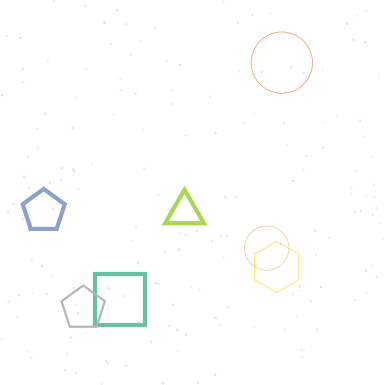[{"shape": "square", "thickness": 3, "radius": 0.33, "center": [0.312, 0.222]}, {"shape": "circle", "thickness": 0.5, "radius": 0.4, "center": [0.732, 0.837]}, {"shape": "pentagon", "thickness": 3, "radius": 0.29, "center": [0.114, 0.452]}, {"shape": "triangle", "thickness": 3, "radius": 0.29, "center": [0.479, 0.449]}, {"shape": "hexagon", "thickness": 0.5, "radius": 0.33, "center": [0.719, 0.307]}, {"shape": "circle", "thickness": 0.5, "radius": 0.29, "center": [0.693, 0.355]}, {"shape": "pentagon", "thickness": 1.5, "radius": 0.3, "center": [0.216, 0.199]}]